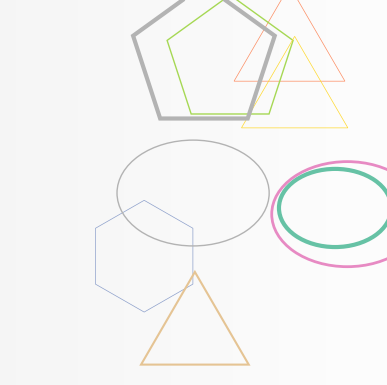[{"shape": "oval", "thickness": 3, "radius": 0.72, "center": [0.865, 0.46]}, {"shape": "triangle", "thickness": 0.5, "radius": 0.83, "center": [0.747, 0.872]}, {"shape": "hexagon", "thickness": 0.5, "radius": 0.73, "center": [0.372, 0.335]}, {"shape": "oval", "thickness": 2, "radius": 0.97, "center": [0.896, 0.444]}, {"shape": "pentagon", "thickness": 1, "radius": 0.85, "center": [0.594, 0.842]}, {"shape": "triangle", "thickness": 0.5, "radius": 0.79, "center": [0.76, 0.747]}, {"shape": "triangle", "thickness": 1.5, "radius": 0.8, "center": [0.503, 0.133]}, {"shape": "pentagon", "thickness": 3, "radius": 0.96, "center": [0.526, 0.848]}, {"shape": "oval", "thickness": 1, "radius": 0.98, "center": [0.498, 0.499]}]